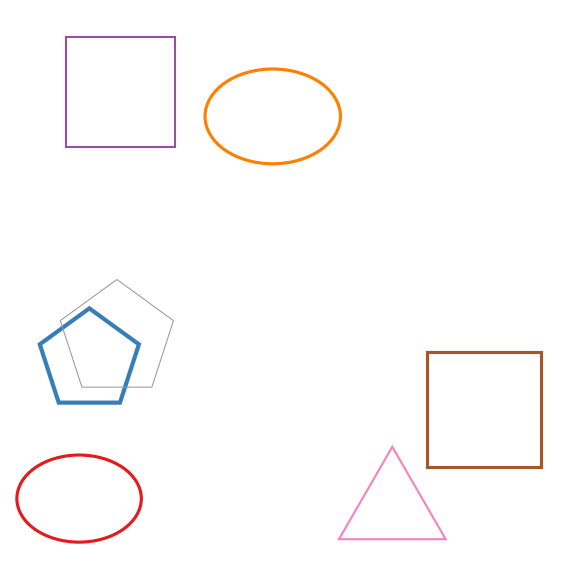[{"shape": "oval", "thickness": 1.5, "radius": 0.54, "center": [0.137, 0.136]}, {"shape": "pentagon", "thickness": 2, "radius": 0.45, "center": [0.155, 0.375]}, {"shape": "square", "thickness": 1, "radius": 0.47, "center": [0.209, 0.84]}, {"shape": "oval", "thickness": 1.5, "radius": 0.59, "center": [0.472, 0.798]}, {"shape": "square", "thickness": 1.5, "radius": 0.5, "center": [0.838, 0.29]}, {"shape": "triangle", "thickness": 1, "radius": 0.53, "center": [0.679, 0.119]}, {"shape": "pentagon", "thickness": 0.5, "radius": 0.52, "center": [0.202, 0.412]}]